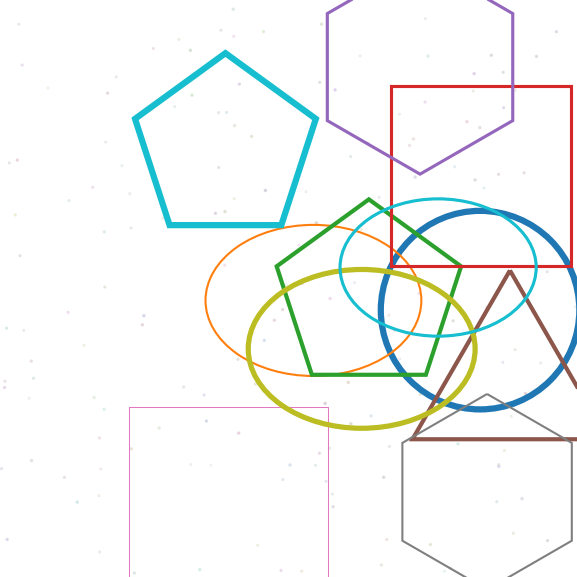[{"shape": "circle", "thickness": 3, "radius": 0.86, "center": [0.831, 0.462]}, {"shape": "oval", "thickness": 1, "radius": 0.93, "center": [0.543, 0.479]}, {"shape": "pentagon", "thickness": 2, "radius": 0.84, "center": [0.639, 0.486]}, {"shape": "square", "thickness": 1.5, "radius": 0.78, "center": [0.833, 0.694]}, {"shape": "hexagon", "thickness": 1.5, "radius": 0.93, "center": [0.727, 0.883]}, {"shape": "triangle", "thickness": 2, "radius": 0.97, "center": [0.883, 0.336]}, {"shape": "square", "thickness": 0.5, "radius": 0.86, "center": [0.396, 0.122]}, {"shape": "hexagon", "thickness": 1, "radius": 0.85, "center": [0.843, 0.148]}, {"shape": "oval", "thickness": 2.5, "radius": 0.98, "center": [0.626, 0.395]}, {"shape": "pentagon", "thickness": 3, "radius": 0.82, "center": [0.39, 0.742]}, {"shape": "oval", "thickness": 1.5, "radius": 0.85, "center": [0.759, 0.536]}]